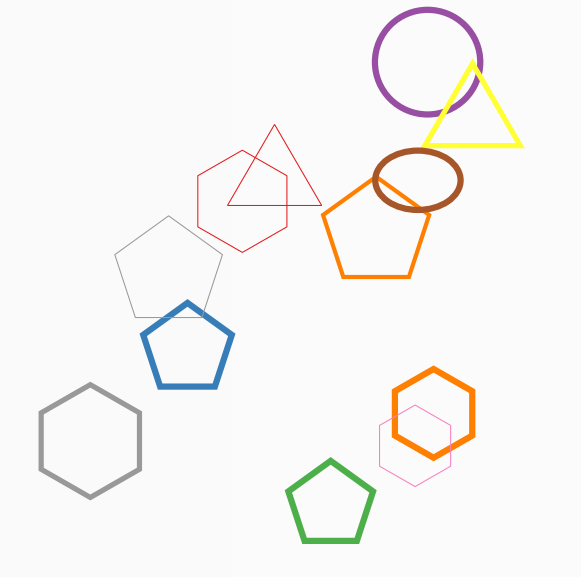[{"shape": "triangle", "thickness": 0.5, "radius": 0.47, "center": [0.472, 0.69]}, {"shape": "hexagon", "thickness": 0.5, "radius": 0.44, "center": [0.417, 0.651]}, {"shape": "pentagon", "thickness": 3, "radius": 0.4, "center": [0.323, 0.395]}, {"shape": "pentagon", "thickness": 3, "radius": 0.38, "center": [0.569, 0.124]}, {"shape": "circle", "thickness": 3, "radius": 0.45, "center": [0.736, 0.892]}, {"shape": "hexagon", "thickness": 3, "radius": 0.38, "center": [0.746, 0.283]}, {"shape": "pentagon", "thickness": 2, "radius": 0.48, "center": [0.647, 0.597]}, {"shape": "triangle", "thickness": 2.5, "radius": 0.47, "center": [0.813, 0.794]}, {"shape": "oval", "thickness": 3, "radius": 0.37, "center": [0.719, 0.687]}, {"shape": "hexagon", "thickness": 0.5, "radius": 0.35, "center": [0.714, 0.227]}, {"shape": "hexagon", "thickness": 2.5, "radius": 0.49, "center": [0.155, 0.235]}, {"shape": "pentagon", "thickness": 0.5, "radius": 0.49, "center": [0.29, 0.528]}]